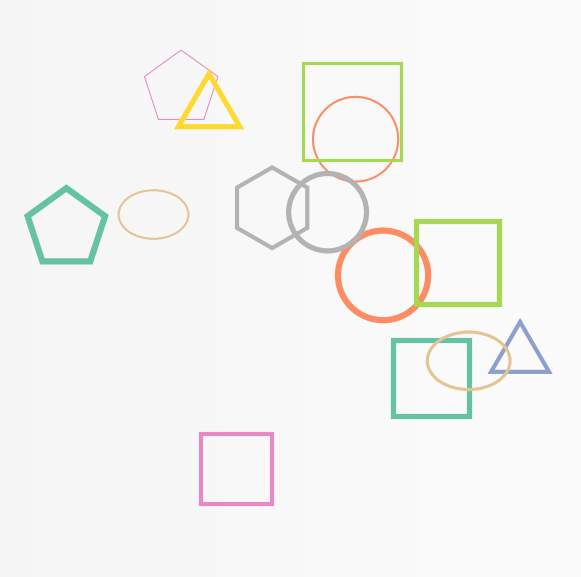[{"shape": "pentagon", "thickness": 3, "radius": 0.35, "center": [0.114, 0.603]}, {"shape": "square", "thickness": 2.5, "radius": 0.33, "center": [0.741, 0.344]}, {"shape": "circle", "thickness": 1, "radius": 0.37, "center": [0.612, 0.758]}, {"shape": "circle", "thickness": 3, "radius": 0.39, "center": [0.659, 0.522]}, {"shape": "triangle", "thickness": 2, "radius": 0.29, "center": [0.895, 0.384]}, {"shape": "square", "thickness": 2, "radius": 0.3, "center": [0.407, 0.187]}, {"shape": "pentagon", "thickness": 0.5, "radius": 0.33, "center": [0.312, 0.846]}, {"shape": "square", "thickness": 1.5, "radius": 0.42, "center": [0.605, 0.806]}, {"shape": "square", "thickness": 2.5, "radius": 0.36, "center": [0.787, 0.545]}, {"shape": "triangle", "thickness": 2.5, "radius": 0.3, "center": [0.36, 0.81]}, {"shape": "oval", "thickness": 1.5, "radius": 0.36, "center": [0.806, 0.374]}, {"shape": "oval", "thickness": 1, "radius": 0.3, "center": [0.264, 0.628]}, {"shape": "hexagon", "thickness": 2, "radius": 0.35, "center": [0.468, 0.639]}, {"shape": "circle", "thickness": 2.5, "radius": 0.33, "center": [0.564, 0.632]}]